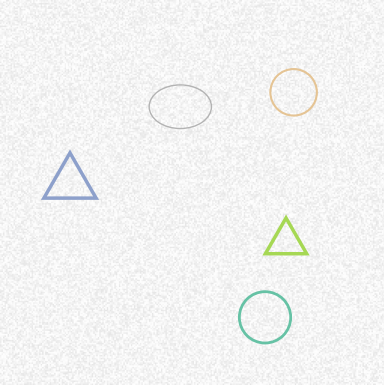[{"shape": "circle", "thickness": 2, "radius": 0.33, "center": [0.688, 0.176]}, {"shape": "triangle", "thickness": 2.5, "radius": 0.39, "center": [0.182, 0.525]}, {"shape": "triangle", "thickness": 2.5, "radius": 0.31, "center": [0.743, 0.372]}, {"shape": "circle", "thickness": 1.5, "radius": 0.3, "center": [0.763, 0.76]}, {"shape": "oval", "thickness": 1, "radius": 0.4, "center": [0.468, 0.723]}]